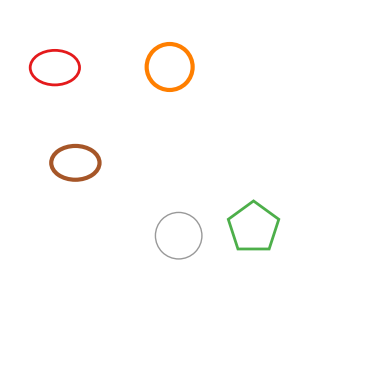[{"shape": "oval", "thickness": 2, "radius": 0.32, "center": [0.143, 0.824]}, {"shape": "pentagon", "thickness": 2, "radius": 0.34, "center": [0.659, 0.409]}, {"shape": "circle", "thickness": 3, "radius": 0.3, "center": [0.441, 0.826]}, {"shape": "oval", "thickness": 3, "radius": 0.31, "center": [0.196, 0.577]}, {"shape": "circle", "thickness": 1, "radius": 0.3, "center": [0.464, 0.388]}]